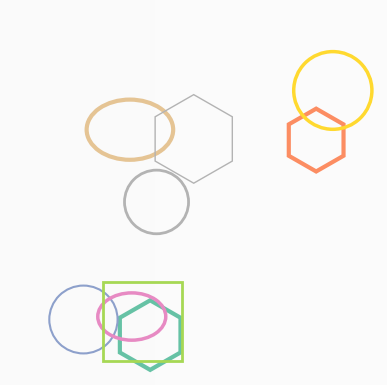[{"shape": "hexagon", "thickness": 3, "radius": 0.45, "center": [0.388, 0.13]}, {"shape": "hexagon", "thickness": 3, "radius": 0.41, "center": [0.816, 0.636]}, {"shape": "circle", "thickness": 1.5, "radius": 0.44, "center": [0.215, 0.17]}, {"shape": "oval", "thickness": 2.5, "radius": 0.44, "center": [0.34, 0.178]}, {"shape": "square", "thickness": 2, "radius": 0.51, "center": [0.368, 0.165]}, {"shape": "circle", "thickness": 2.5, "radius": 0.5, "center": [0.859, 0.765]}, {"shape": "oval", "thickness": 3, "radius": 0.56, "center": [0.335, 0.663]}, {"shape": "hexagon", "thickness": 1, "radius": 0.58, "center": [0.5, 0.639]}, {"shape": "circle", "thickness": 2, "radius": 0.41, "center": [0.404, 0.475]}]